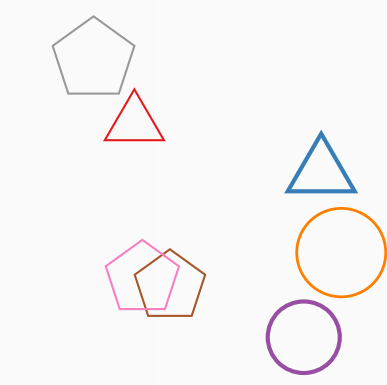[{"shape": "triangle", "thickness": 1.5, "radius": 0.44, "center": [0.347, 0.68]}, {"shape": "triangle", "thickness": 3, "radius": 0.5, "center": [0.829, 0.553]}, {"shape": "circle", "thickness": 3, "radius": 0.46, "center": [0.784, 0.124]}, {"shape": "circle", "thickness": 2, "radius": 0.57, "center": [0.881, 0.344]}, {"shape": "pentagon", "thickness": 1.5, "radius": 0.48, "center": [0.439, 0.257]}, {"shape": "pentagon", "thickness": 1.5, "radius": 0.5, "center": [0.367, 0.278]}, {"shape": "pentagon", "thickness": 1.5, "radius": 0.55, "center": [0.241, 0.847]}]